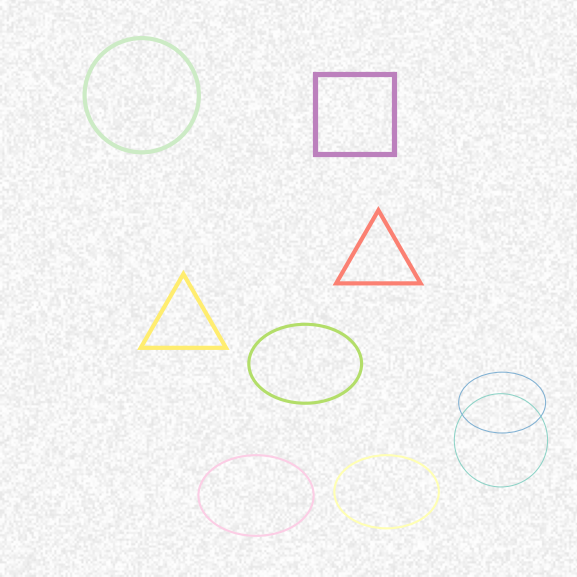[{"shape": "circle", "thickness": 0.5, "radius": 0.4, "center": [0.867, 0.237]}, {"shape": "oval", "thickness": 1, "radius": 0.45, "center": [0.669, 0.148]}, {"shape": "triangle", "thickness": 2, "radius": 0.42, "center": [0.655, 0.551]}, {"shape": "oval", "thickness": 0.5, "radius": 0.38, "center": [0.87, 0.302]}, {"shape": "oval", "thickness": 1.5, "radius": 0.49, "center": [0.529, 0.369]}, {"shape": "oval", "thickness": 1, "radius": 0.5, "center": [0.443, 0.141]}, {"shape": "square", "thickness": 2.5, "radius": 0.34, "center": [0.614, 0.802]}, {"shape": "circle", "thickness": 2, "radius": 0.49, "center": [0.245, 0.834]}, {"shape": "triangle", "thickness": 2, "radius": 0.43, "center": [0.318, 0.439]}]